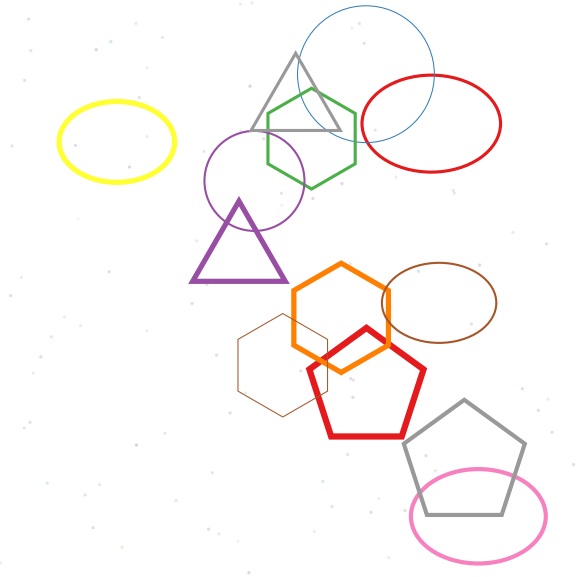[{"shape": "pentagon", "thickness": 3, "radius": 0.52, "center": [0.635, 0.327]}, {"shape": "oval", "thickness": 1.5, "radius": 0.6, "center": [0.747, 0.785]}, {"shape": "circle", "thickness": 0.5, "radius": 0.59, "center": [0.634, 0.871]}, {"shape": "hexagon", "thickness": 1.5, "radius": 0.44, "center": [0.54, 0.759]}, {"shape": "triangle", "thickness": 2.5, "radius": 0.46, "center": [0.414, 0.558]}, {"shape": "circle", "thickness": 1, "radius": 0.43, "center": [0.441, 0.686]}, {"shape": "hexagon", "thickness": 2.5, "radius": 0.47, "center": [0.591, 0.449]}, {"shape": "oval", "thickness": 2.5, "radius": 0.5, "center": [0.202, 0.753]}, {"shape": "hexagon", "thickness": 0.5, "radius": 0.45, "center": [0.49, 0.367]}, {"shape": "oval", "thickness": 1, "radius": 0.5, "center": [0.76, 0.475]}, {"shape": "oval", "thickness": 2, "radius": 0.58, "center": [0.828, 0.105]}, {"shape": "pentagon", "thickness": 2, "radius": 0.55, "center": [0.804, 0.197]}, {"shape": "triangle", "thickness": 1.5, "radius": 0.45, "center": [0.512, 0.818]}]